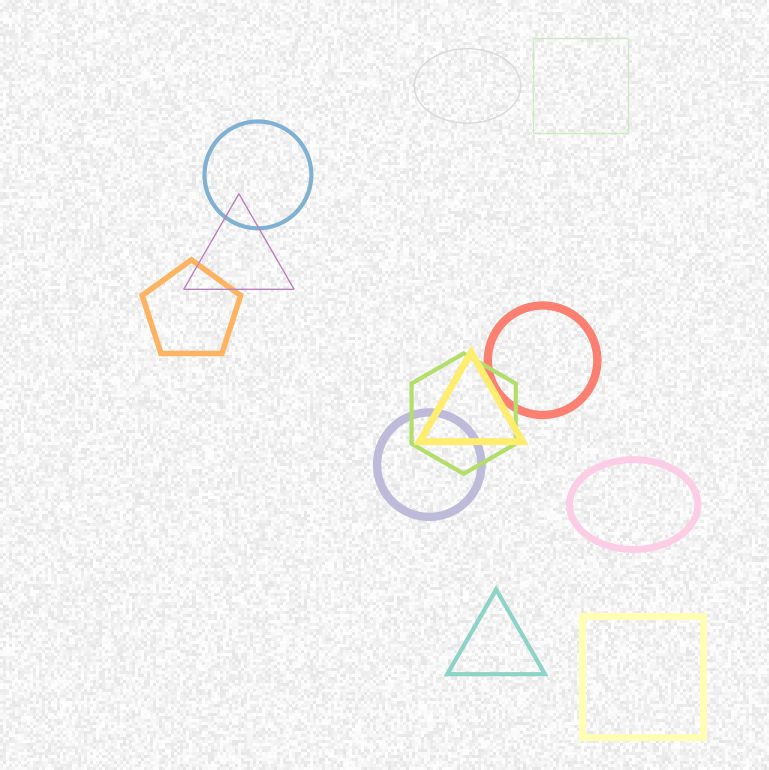[{"shape": "triangle", "thickness": 1.5, "radius": 0.37, "center": [0.644, 0.161]}, {"shape": "square", "thickness": 2.5, "radius": 0.39, "center": [0.834, 0.121]}, {"shape": "circle", "thickness": 3, "radius": 0.34, "center": [0.557, 0.397]}, {"shape": "circle", "thickness": 3, "radius": 0.36, "center": [0.705, 0.532]}, {"shape": "circle", "thickness": 1.5, "radius": 0.35, "center": [0.335, 0.773]}, {"shape": "pentagon", "thickness": 2, "radius": 0.34, "center": [0.249, 0.595]}, {"shape": "hexagon", "thickness": 1.5, "radius": 0.39, "center": [0.602, 0.463]}, {"shape": "oval", "thickness": 2.5, "radius": 0.42, "center": [0.823, 0.345]}, {"shape": "oval", "thickness": 0.5, "radius": 0.35, "center": [0.607, 0.888]}, {"shape": "triangle", "thickness": 0.5, "radius": 0.41, "center": [0.31, 0.666]}, {"shape": "square", "thickness": 0.5, "radius": 0.31, "center": [0.754, 0.889]}, {"shape": "triangle", "thickness": 2.5, "radius": 0.39, "center": [0.612, 0.465]}]